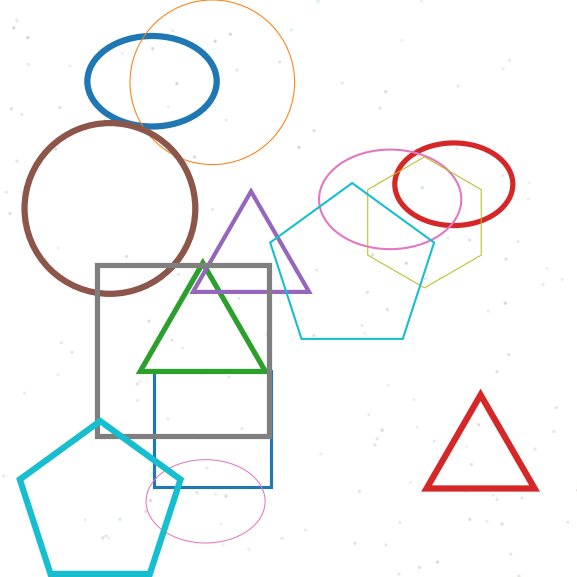[{"shape": "square", "thickness": 1.5, "radius": 0.5, "center": [0.368, 0.256]}, {"shape": "oval", "thickness": 3, "radius": 0.56, "center": [0.263, 0.858]}, {"shape": "circle", "thickness": 0.5, "radius": 0.71, "center": [0.368, 0.857]}, {"shape": "triangle", "thickness": 2.5, "radius": 0.63, "center": [0.351, 0.419]}, {"shape": "oval", "thickness": 2.5, "radius": 0.51, "center": [0.786, 0.68]}, {"shape": "triangle", "thickness": 3, "radius": 0.54, "center": [0.832, 0.207]}, {"shape": "triangle", "thickness": 2, "radius": 0.58, "center": [0.435, 0.552]}, {"shape": "circle", "thickness": 3, "radius": 0.74, "center": [0.19, 0.638]}, {"shape": "oval", "thickness": 0.5, "radius": 0.52, "center": [0.356, 0.131]}, {"shape": "oval", "thickness": 1, "radius": 0.62, "center": [0.676, 0.654]}, {"shape": "square", "thickness": 2.5, "radius": 0.74, "center": [0.317, 0.392]}, {"shape": "hexagon", "thickness": 0.5, "radius": 0.57, "center": [0.735, 0.614]}, {"shape": "pentagon", "thickness": 3, "radius": 0.73, "center": [0.173, 0.124]}, {"shape": "pentagon", "thickness": 1, "radius": 0.75, "center": [0.61, 0.533]}]